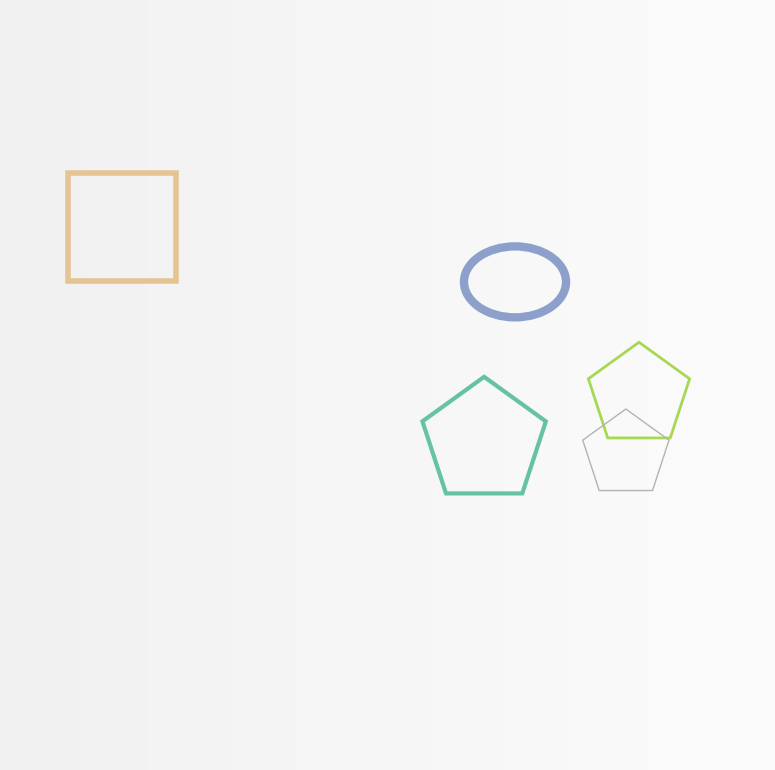[{"shape": "pentagon", "thickness": 1.5, "radius": 0.42, "center": [0.625, 0.427]}, {"shape": "oval", "thickness": 3, "radius": 0.33, "center": [0.665, 0.634]}, {"shape": "pentagon", "thickness": 1, "radius": 0.34, "center": [0.825, 0.487]}, {"shape": "square", "thickness": 2, "radius": 0.35, "center": [0.157, 0.705]}, {"shape": "pentagon", "thickness": 0.5, "radius": 0.29, "center": [0.808, 0.41]}]